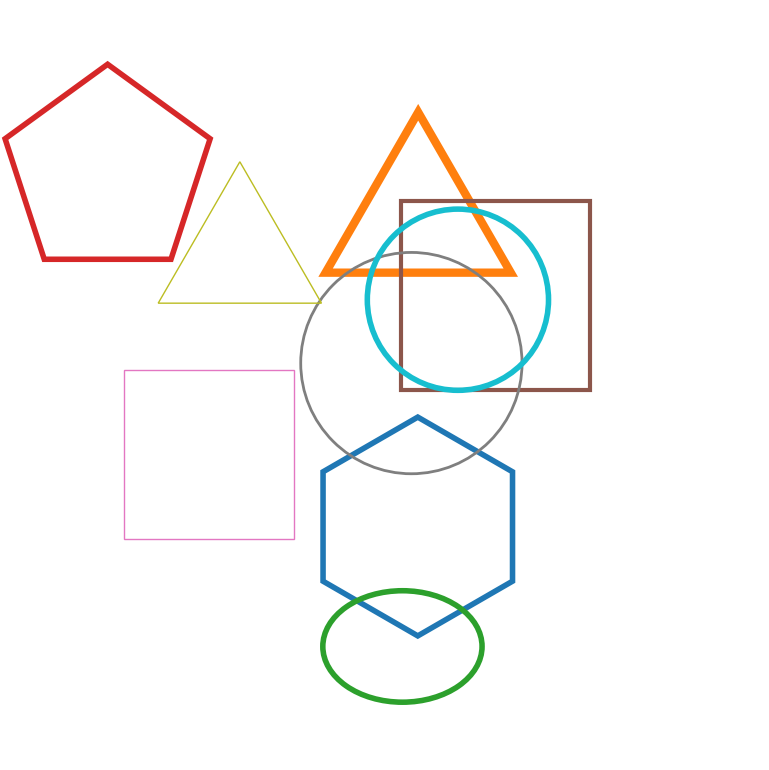[{"shape": "hexagon", "thickness": 2, "radius": 0.71, "center": [0.543, 0.316]}, {"shape": "triangle", "thickness": 3, "radius": 0.69, "center": [0.543, 0.715]}, {"shape": "oval", "thickness": 2, "radius": 0.52, "center": [0.523, 0.16]}, {"shape": "pentagon", "thickness": 2, "radius": 0.7, "center": [0.14, 0.777]}, {"shape": "square", "thickness": 1.5, "radius": 0.61, "center": [0.643, 0.616]}, {"shape": "square", "thickness": 0.5, "radius": 0.55, "center": [0.271, 0.41]}, {"shape": "circle", "thickness": 1, "radius": 0.72, "center": [0.534, 0.528]}, {"shape": "triangle", "thickness": 0.5, "radius": 0.61, "center": [0.311, 0.667]}, {"shape": "circle", "thickness": 2, "radius": 0.59, "center": [0.595, 0.611]}]